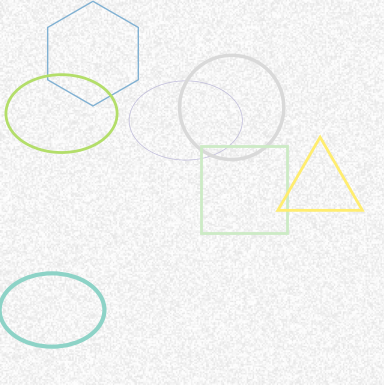[{"shape": "oval", "thickness": 3, "radius": 0.68, "center": [0.135, 0.195]}, {"shape": "oval", "thickness": 0.5, "radius": 0.74, "center": [0.482, 0.687]}, {"shape": "hexagon", "thickness": 1, "radius": 0.68, "center": [0.242, 0.861]}, {"shape": "oval", "thickness": 2, "radius": 0.72, "center": [0.16, 0.705]}, {"shape": "circle", "thickness": 2.5, "radius": 0.68, "center": [0.602, 0.721]}, {"shape": "square", "thickness": 2, "radius": 0.56, "center": [0.634, 0.507]}, {"shape": "triangle", "thickness": 2, "radius": 0.63, "center": [0.831, 0.517]}]